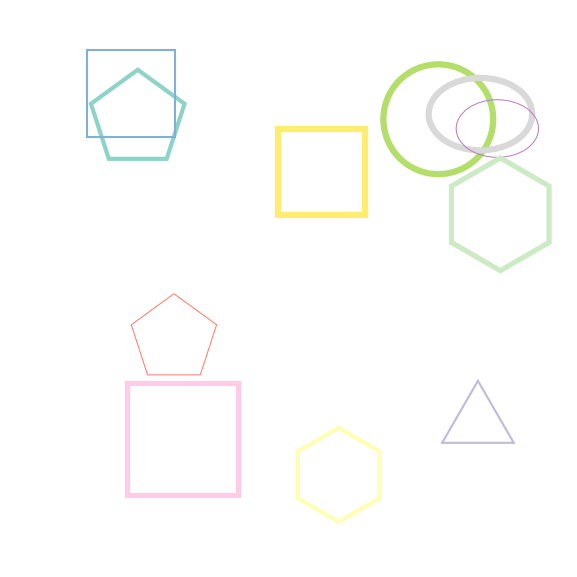[{"shape": "pentagon", "thickness": 2, "radius": 0.43, "center": [0.239, 0.793]}, {"shape": "hexagon", "thickness": 2, "radius": 0.41, "center": [0.586, 0.177]}, {"shape": "triangle", "thickness": 1, "radius": 0.36, "center": [0.828, 0.268]}, {"shape": "pentagon", "thickness": 0.5, "radius": 0.39, "center": [0.301, 0.413]}, {"shape": "square", "thickness": 1, "radius": 0.38, "center": [0.227, 0.837]}, {"shape": "circle", "thickness": 3, "radius": 0.48, "center": [0.759, 0.793]}, {"shape": "square", "thickness": 2.5, "radius": 0.48, "center": [0.316, 0.239]}, {"shape": "oval", "thickness": 3, "radius": 0.45, "center": [0.832, 0.801]}, {"shape": "oval", "thickness": 0.5, "radius": 0.36, "center": [0.861, 0.777]}, {"shape": "hexagon", "thickness": 2.5, "radius": 0.49, "center": [0.866, 0.628]}, {"shape": "square", "thickness": 3, "radius": 0.37, "center": [0.557, 0.701]}]